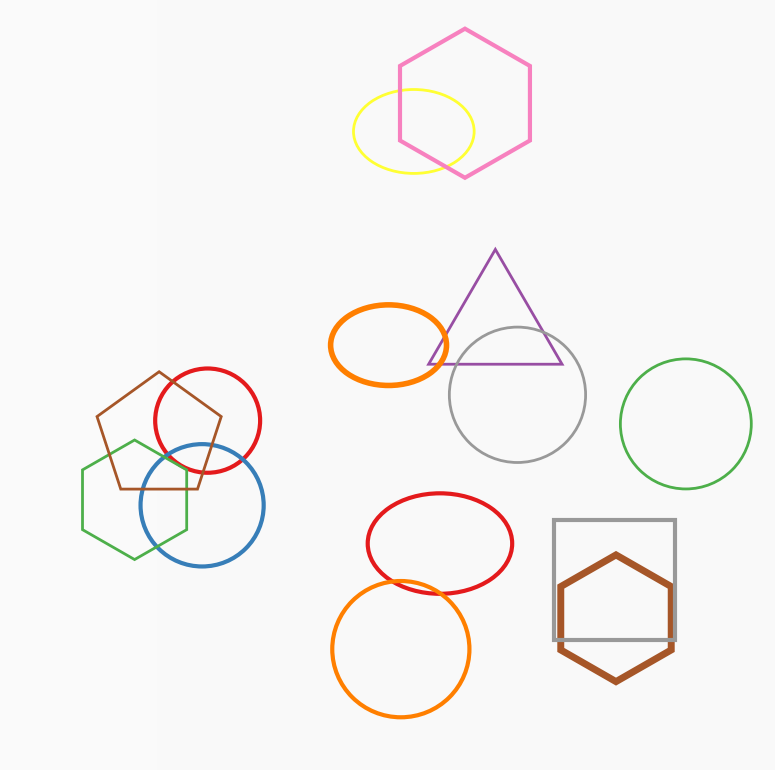[{"shape": "circle", "thickness": 1.5, "radius": 0.34, "center": [0.268, 0.454]}, {"shape": "oval", "thickness": 1.5, "radius": 0.47, "center": [0.568, 0.294]}, {"shape": "circle", "thickness": 1.5, "radius": 0.4, "center": [0.261, 0.344]}, {"shape": "circle", "thickness": 1, "radius": 0.42, "center": [0.885, 0.449]}, {"shape": "hexagon", "thickness": 1, "radius": 0.39, "center": [0.174, 0.351]}, {"shape": "triangle", "thickness": 1, "radius": 0.5, "center": [0.639, 0.577]}, {"shape": "oval", "thickness": 2, "radius": 0.37, "center": [0.501, 0.552]}, {"shape": "circle", "thickness": 1.5, "radius": 0.44, "center": [0.517, 0.157]}, {"shape": "oval", "thickness": 1, "radius": 0.39, "center": [0.534, 0.829]}, {"shape": "pentagon", "thickness": 1, "radius": 0.42, "center": [0.205, 0.433]}, {"shape": "hexagon", "thickness": 2.5, "radius": 0.41, "center": [0.795, 0.197]}, {"shape": "hexagon", "thickness": 1.5, "radius": 0.48, "center": [0.6, 0.866]}, {"shape": "square", "thickness": 1.5, "radius": 0.39, "center": [0.793, 0.246]}, {"shape": "circle", "thickness": 1, "radius": 0.44, "center": [0.668, 0.487]}]